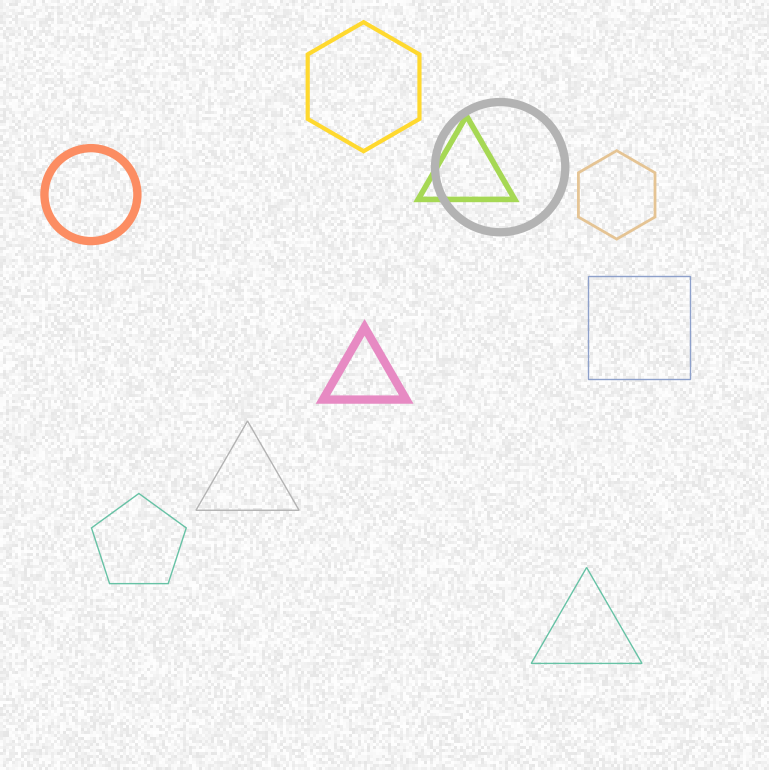[{"shape": "triangle", "thickness": 0.5, "radius": 0.42, "center": [0.762, 0.18]}, {"shape": "pentagon", "thickness": 0.5, "radius": 0.32, "center": [0.18, 0.294]}, {"shape": "circle", "thickness": 3, "radius": 0.3, "center": [0.118, 0.747]}, {"shape": "square", "thickness": 0.5, "radius": 0.33, "center": [0.83, 0.575]}, {"shape": "triangle", "thickness": 3, "radius": 0.31, "center": [0.473, 0.512]}, {"shape": "triangle", "thickness": 2, "radius": 0.36, "center": [0.606, 0.777]}, {"shape": "hexagon", "thickness": 1.5, "radius": 0.42, "center": [0.472, 0.887]}, {"shape": "hexagon", "thickness": 1, "radius": 0.29, "center": [0.801, 0.747]}, {"shape": "triangle", "thickness": 0.5, "radius": 0.39, "center": [0.321, 0.376]}, {"shape": "circle", "thickness": 3, "radius": 0.42, "center": [0.65, 0.783]}]